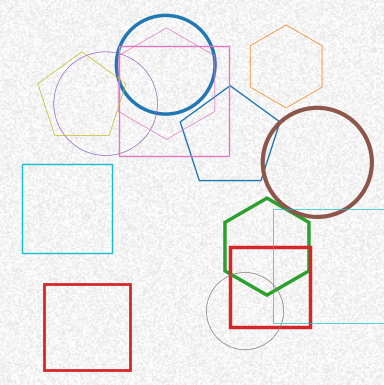[{"shape": "circle", "thickness": 2.5, "radius": 0.64, "center": [0.43, 0.832]}, {"shape": "pentagon", "thickness": 1, "radius": 0.68, "center": [0.598, 0.641]}, {"shape": "hexagon", "thickness": 0.5, "radius": 0.54, "center": [0.743, 0.827]}, {"shape": "hexagon", "thickness": 2.5, "radius": 0.63, "center": [0.693, 0.359]}, {"shape": "square", "thickness": 2.5, "radius": 0.52, "center": [0.701, 0.254]}, {"shape": "square", "thickness": 2, "radius": 0.56, "center": [0.226, 0.151]}, {"shape": "circle", "thickness": 0.5, "radius": 0.67, "center": [0.274, 0.731]}, {"shape": "circle", "thickness": 3, "radius": 0.71, "center": [0.824, 0.578]}, {"shape": "hexagon", "thickness": 0.5, "radius": 0.72, "center": [0.433, 0.783]}, {"shape": "square", "thickness": 1, "radius": 0.72, "center": [0.452, 0.738]}, {"shape": "circle", "thickness": 0.5, "radius": 0.5, "center": [0.636, 0.192]}, {"shape": "pentagon", "thickness": 0.5, "radius": 0.6, "center": [0.213, 0.745]}, {"shape": "square", "thickness": 1, "radius": 0.58, "center": [0.174, 0.458]}, {"shape": "square", "thickness": 0.5, "radius": 0.74, "center": [0.856, 0.309]}]